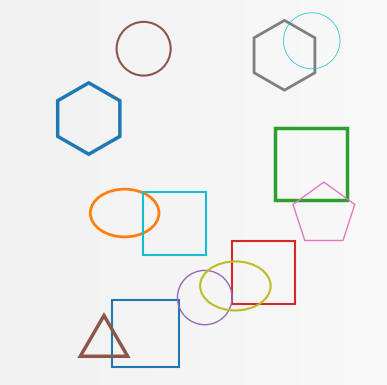[{"shape": "square", "thickness": 1.5, "radius": 0.43, "center": [0.375, 0.135]}, {"shape": "hexagon", "thickness": 2.5, "radius": 0.46, "center": [0.229, 0.692]}, {"shape": "oval", "thickness": 2, "radius": 0.44, "center": [0.322, 0.447]}, {"shape": "square", "thickness": 2.5, "radius": 0.47, "center": [0.802, 0.574]}, {"shape": "square", "thickness": 1.5, "radius": 0.41, "center": [0.68, 0.292]}, {"shape": "circle", "thickness": 1, "radius": 0.35, "center": [0.528, 0.227]}, {"shape": "circle", "thickness": 1.5, "radius": 0.35, "center": [0.371, 0.873]}, {"shape": "triangle", "thickness": 2.5, "radius": 0.35, "center": [0.268, 0.11]}, {"shape": "pentagon", "thickness": 1, "radius": 0.42, "center": [0.836, 0.443]}, {"shape": "hexagon", "thickness": 2, "radius": 0.45, "center": [0.734, 0.856]}, {"shape": "oval", "thickness": 1.5, "radius": 0.45, "center": [0.607, 0.257]}, {"shape": "square", "thickness": 1.5, "radius": 0.41, "center": [0.45, 0.42]}, {"shape": "circle", "thickness": 0.5, "radius": 0.36, "center": [0.804, 0.894]}]